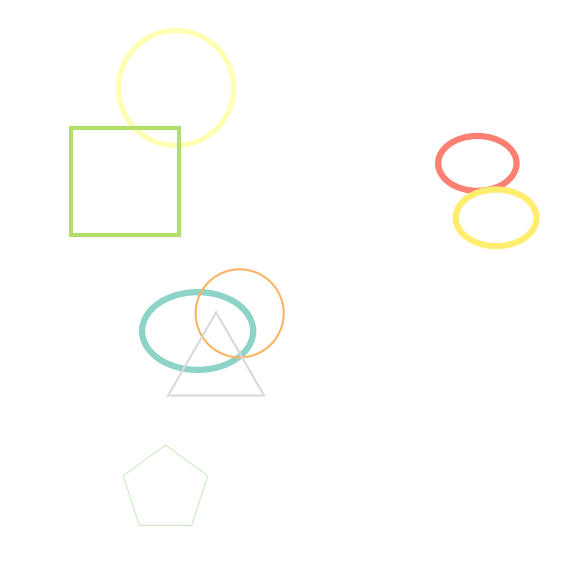[{"shape": "oval", "thickness": 3, "radius": 0.48, "center": [0.342, 0.426]}, {"shape": "circle", "thickness": 2.5, "radius": 0.5, "center": [0.305, 0.847]}, {"shape": "oval", "thickness": 3, "radius": 0.34, "center": [0.827, 0.716]}, {"shape": "circle", "thickness": 1, "radius": 0.38, "center": [0.415, 0.457]}, {"shape": "square", "thickness": 2, "radius": 0.47, "center": [0.216, 0.685]}, {"shape": "triangle", "thickness": 1, "radius": 0.48, "center": [0.374, 0.362]}, {"shape": "pentagon", "thickness": 0.5, "radius": 0.39, "center": [0.287, 0.152]}, {"shape": "oval", "thickness": 3, "radius": 0.35, "center": [0.859, 0.622]}]